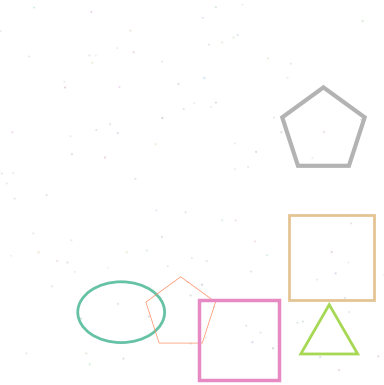[{"shape": "oval", "thickness": 2, "radius": 0.56, "center": [0.315, 0.189]}, {"shape": "pentagon", "thickness": 0.5, "radius": 0.48, "center": [0.469, 0.186]}, {"shape": "square", "thickness": 2.5, "radius": 0.52, "center": [0.621, 0.117]}, {"shape": "triangle", "thickness": 2, "radius": 0.43, "center": [0.855, 0.123]}, {"shape": "square", "thickness": 2, "radius": 0.55, "center": [0.861, 0.33]}, {"shape": "pentagon", "thickness": 3, "radius": 0.56, "center": [0.84, 0.66]}]